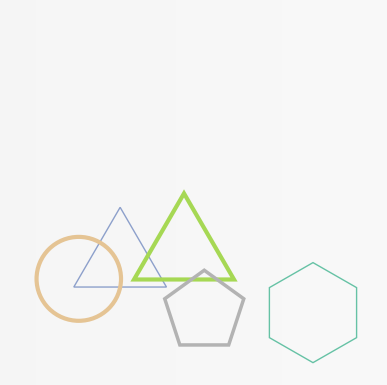[{"shape": "hexagon", "thickness": 1, "radius": 0.65, "center": [0.808, 0.188]}, {"shape": "triangle", "thickness": 1, "radius": 0.69, "center": [0.31, 0.323]}, {"shape": "triangle", "thickness": 3, "radius": 0.75, "center": [0.475, 0.349]}, {"shape": "circle", "thickness": 3, "radius": 0.54, "center": [0.203, 0.276]}, {"shape": "pentagon", "thickness": 2.5, "radius": 0.54, "center": [0.527, 0.191]}]